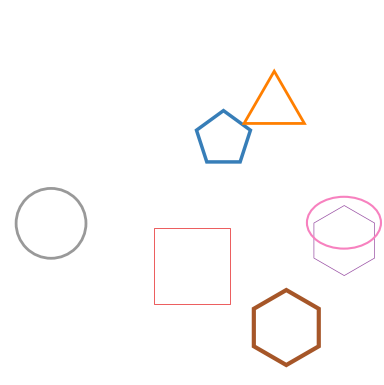[{"shape": "square", "thickness": 0.5, "radius": 0.49, "center": [0.5, 0.309]}, {"shape": "pentagon", "thickness": 2.5, "radius": 0.37, "center": [0.58, 0.639]}, {"shape": "hexagon", "thickness": 0.5, "radius": 0.45, "center": [0.894, 0.375]}, {"shape": "triangle", "thickness": 2, "radius": 0.45, "center": [0.712, 0.725]}, {"shape": "hexagon", "thickness": 3, "radius": 0.49, "center": [0.744, 0.149]}, {"shape": "oval", "thickness": 1.5, "radius": 0.48, "center": [0.893, 0.422]}, {"shape": "circle", "thickness": 2, "radius": 0.45, "center": [0.133, 0.42]}]